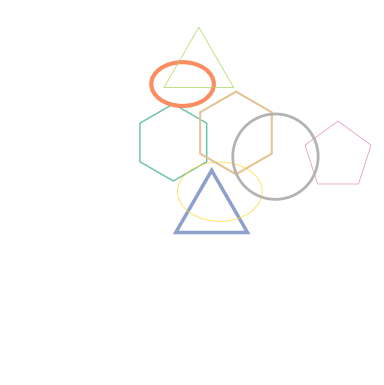[{"shape": "hexagon", "thickness": 1, "radius": 0.5, "center": [0.45, 0.63]}, {"shape": "oval", "thickness": 3, "radius": 0.41, "center": [0.474, 0.782]}, {"shape": "triangle", "thickness": 2.5, "radius": 0.54, "center": [0.55, 0.45]}, {"shape": "pentagon", "thickness": 0.5, "radius": 0.45, "center": [0.878, 0.595]}, {"shape": "triangle", "thickness": 0.5, "radius": 0.52, "center": [0.517, 0.825]}, {"shape": "oval", "thickness": 0.5, "radius": 0.55, "center": [0.571, 0.502]}, {"shape": "hexagon", "thickness": 1.5, "radius": 0.54, "center": [0.613, 0.655]}, {"shape": "circle", "thickness": 2, "radius": 0.55, "center": [0.715, 0.593]}]